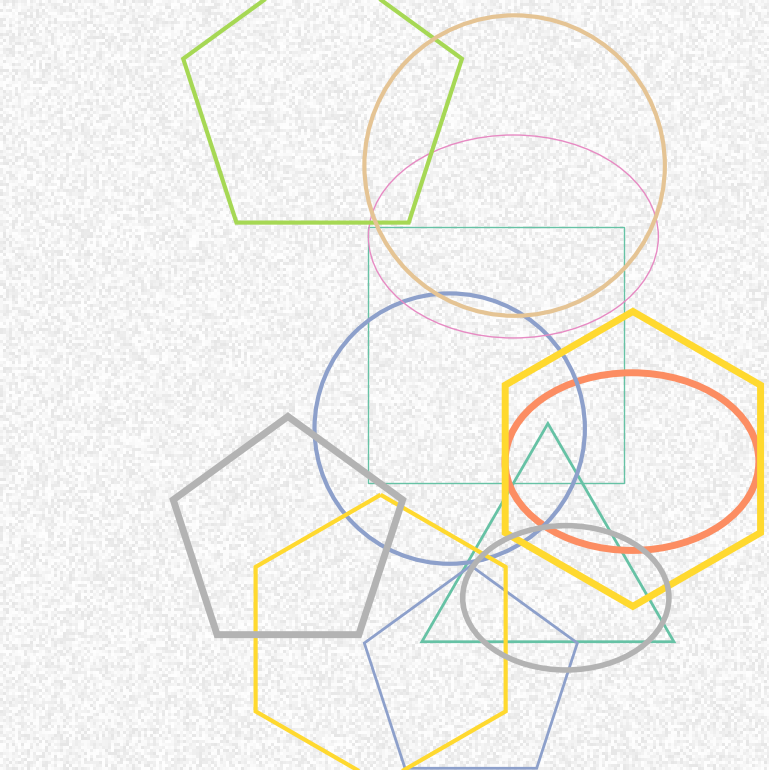[{"shape": "square", "thickness": 0.5, "radius": 0.83, "center": [0.644, 0.539]}, {"shape": "triangle", "thickness": 1, "radius": 0.94, "center": [0.712, 0.261]}, {"shape": "oval", "thickness": 2.5, "radius": 0.82, "center": [0.821, 0.401]}, {"shape": "circle", "thickness": 1.5, "radius": 0.88, "center": [0.584, 0.443]}, {"shape": "pentagon", "thickness": 1, "radius": 0.73, "center": [0.611, 0.12]}, {"shape": "oval", "thickness": 0.5, "radius": 0.94, "center": [0.667, 0.693]}, {"shape": "pentagon", "thickness": 1.5, "radius": 0.95, "center": [0.419, 0.865]}, {"shape": "hexagon", "thickness": 2.5, "radius": 0.96, "center": [0.822, 0.404]}, {"shape": "hexagon", "thickness": 1.5, "radius": 0.94, "center": [0.494, 0.17]}, {"shape": "circle", "thickness": 1.5, "radius": 0.98, "center": [0.668, 0.785]}, {"shape": "pentagon", "thickness": 2.5, "radius": 0.78, "center": [0.374, 0.302]}, {"shape": "oval", "thickness": 2, "radius": 0.67, "center": [0.735, 0.224]}]